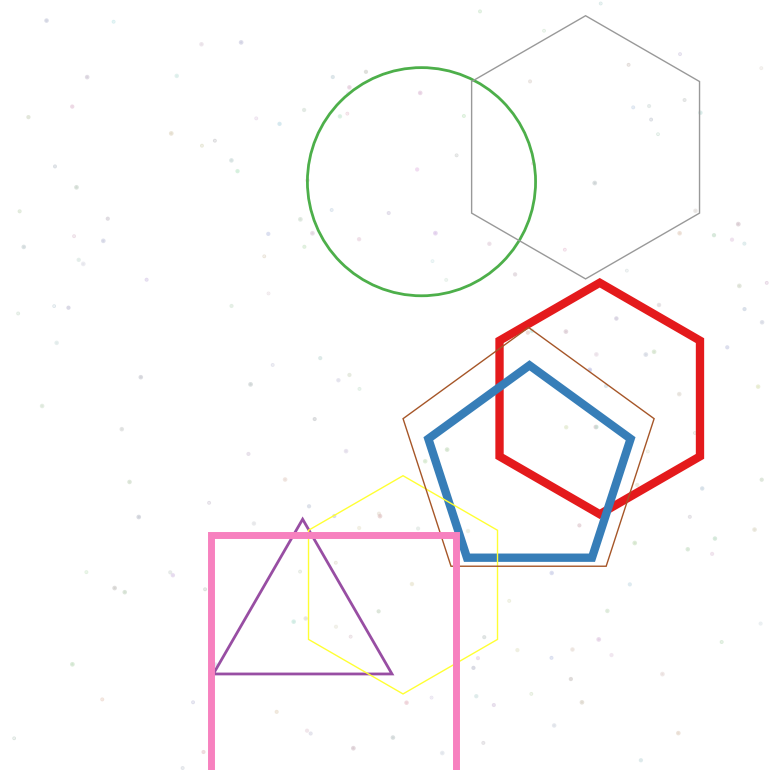[{"shape": "hexagon", "thickness": 3, "radius": 0.75, "center": [0.779, 0.482]}, {"shape": "pentagon", "thickness": 3, "radius": 0.69, "center": [0.688, 0.387]}, {"shape": "circle", "thickness": 1, "radius": 0.74, "center": [0.547, 0.764]}, {"shape": "triangle", "thickness": 1, "radius": 0.67, "center": [0.393, 0.192]}, {"shape": "hexagon", "thickness": 0.5, "radius": 0.71, "center": [0.523, 0.24]}, {"shape": "pentagon", "thickness": 0.5, "radius": 0.86, "center": [0.686, 0.403]}, {"shape": "square", "thickness": 2.5, "radius": 0.8, "center": [0.433, 0.146]}, {"shape": "hexagon", "thickness": 0.5, "radius": 0.85, "center": [0.76, 0.809]}]